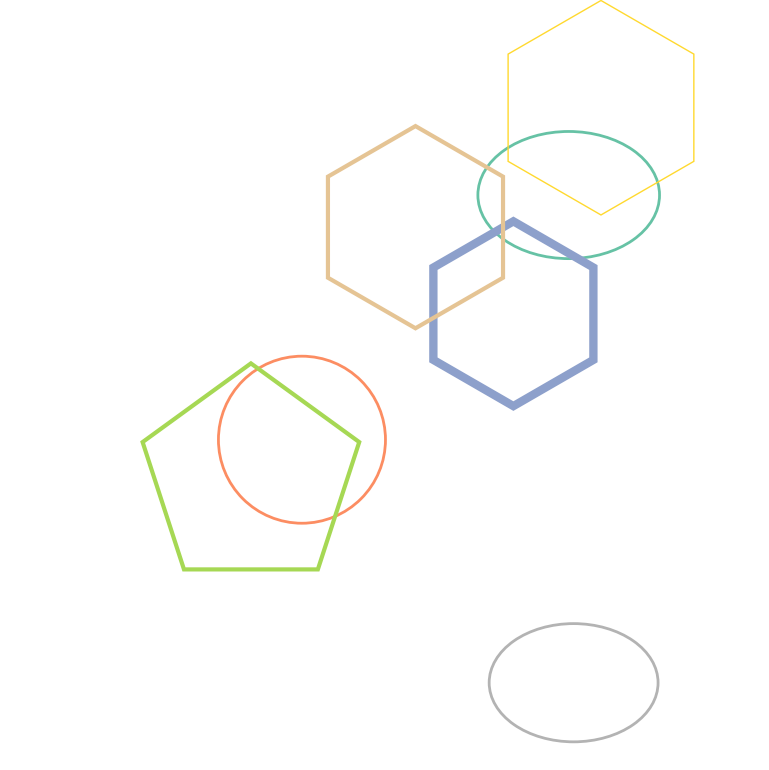[{"shape": "oval", "thickness": 1, "radius": 0.59, "center": [0.739, 0.747]}, {"shape": "circle", "thickness": 1, "radius": 0.54, "center": [0.392, 0.429]}, {"shape": "hexagon", "thickness": 3, "radius": 0.6, "center": [0.667, 0.593]}, {"shape": "pentagon", "thickness": 1.5, "radius": 0.74, "center": [0.326, 0.38]}, {"shape": "hexagon", "thickness": 0.5, "radius": 0.7, "center": [0.78, 0.86]}, {"shape": "hexagon", "thickness": 1.5, "radius": 0.66, "center": [0.54, 0.705]}, {"shape": "oval", "thickness": 1, "radius": 0.55, "center": [0.745, 0.113]}]